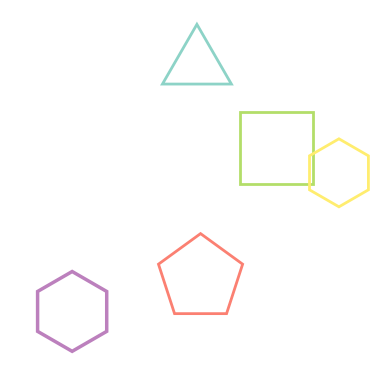[{"shape": "triangle", "thickness": 2, "radius": 0.52, "center": [0.511, 0.833]}, {"shape": "pentagon", "thickness": 2, "radius": 0.57, "center": [0.521, 0.278]}, {"shape": "square", "thickness": 2, "radius": 0.47, "center": [0.718, 0.615]}, {"shape": "hexagon", "thickness": 2.5, "radius": 0.52, "center": [0.187, 0.191]}, {"shape": "hexagon", "thickness": 2, "radius": 0.44, "center": [0.88, 0.551]}]